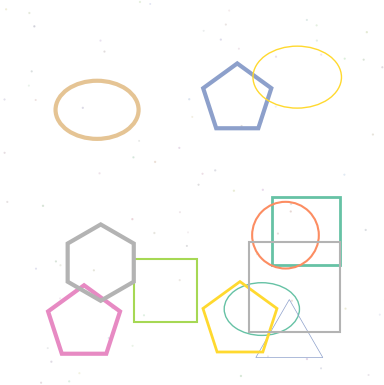[{"shape": "oval", "thickness": 1, "radius": 0.49, "center": [0.68, 0.197]}, {"shape": "square", "thickness": 2, "radius": 0.44, "center": [0.794, 0.4]}, {"shape": "circle", "thickness": 1.5, "radius": 0.43, "center": [0.742, 0.389]}, {"shape": "triangle", "thickness": 0.5, "radius": 0.5, "center": [0.751, 0.122]}, {"shape": "pentagon", "thickness": 3, "radius": 0.47, "center": [0.616, 0.742]}, {"shape": "pentagon", "thickness": 3, "radius": 0.49, "center": [0.218, 0.161]}, {"shape": "square", "thickness": 1.5, "radius": 0.41, "center": [0.43, 0.245]}, {"shape": "pentagon", "thickness": 2, "radius": 0.51, "center": [0.623, 0.167]}, {"shape": "oval", "thickness": 1, "radius": 0.57, "center": [0.772, 0.8]}, {"shape": "oval", "thickness": 3, "radius": 0.54, "center": [0.252, 0.715]}, {"shape": "hexagon", "thickness": 3, "radius": 0.5, "center": [0.262, 0.318]}, {"shape": "square", "thickness": 1.5, "radius": 0.59, "center": [0.765, 0.254]}]